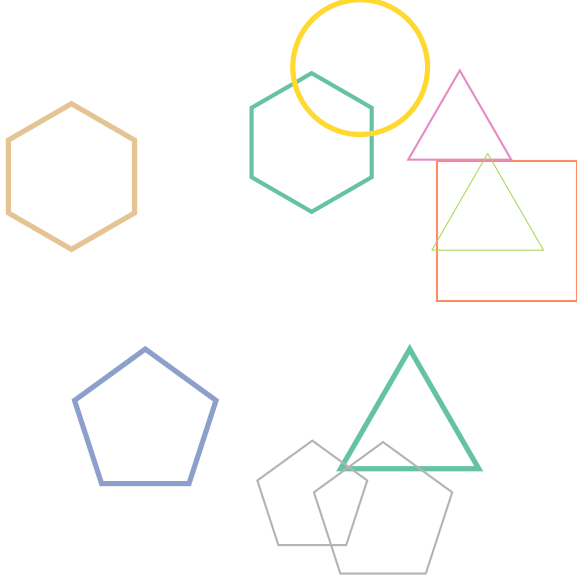[{"shape": "hexagon", "thickness": 2, "radius": 0.6, "center": [0.54, 0.752]}, {"shape": "triangle", "thickness": 2.5, "radius": 0.69, "center": [0.709, 0.257]}, {"shape": "square", "thickness": 1, "radius": 0.61, "center": [0.878, 0.599]}, {"shape": "pentagon", "thickness": 2.5, "radius": 0.64, "center": [0.252, 0.266]}, {"shape": "triangle", "thickness": 1, "radius": 0.51, "center": [0.796, 0.774]}, {"shape": "triangle", "thickness": 0.5, "radius": 0.56, "center": [0.844, 0.622]}, {"shape": "circle", "thickness": 2.5, "radius": 0.58, "center": [0.624, 0.883]}, {"shape": "hexagon", "thickness": 2.5, "radius": 0.63, "center": [0.124, 0.693]}, {"shape": "pentagon", "thickness": 1, "radius": 0.63, "center": [0.663, 0.108]}, {"shape": "pentagon", "thickness": 1, "radius": 0.5, "center": [0.541, 0.136]}]